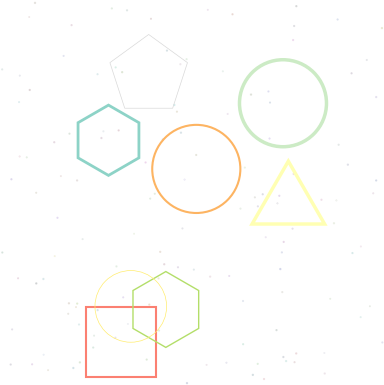[{"shape": "hexagon", "thickness": 2, "radius": 0.46, "center": [0.282, 0.636]}, {"shape": "triangle", "thickness": 2.5, "radius": 0.54, "center": [0.749, 0.473]}, {"shape": "square", "thickness": 1.5, "radius": 0.46, "center": [0.314, 0.111]}, {"shape": "circle", "thickness": 1.5, "radius": 0.57, "center": [0.51, 0.561]}, {"shape": "hexagon", "thickness": 1, "radius": 0.49, "center": [0.431, 0.196]}, {"shape": "pentagon", "thickness": 0.5, "radius": 0.53, "center": [0.386, 0.805]}, {"shape": "circle", "thickness": 2.5, "radius": 0.56, "center": [0.735, 0.732]}, {"shape": "circle", "thickness": 0.5, "radius": 0.47, "center": [0.34, 0.204]}]